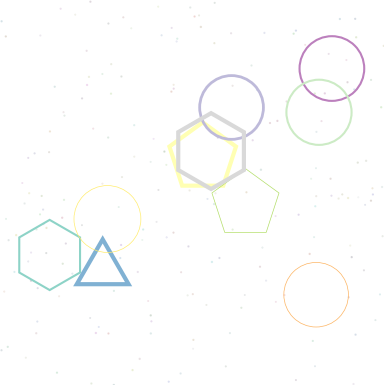[{"shape": "hexagon", "thickness": 1.5, "radius": 0.46, "center": [0.129, 0.338]}, {"shape": "pentagon", "thickness": 3, "radius": 0.45, "center": [0.527, 0.591]}, {"shape": "circle", "thickness": 2, "radius": 0.41, "center": [0.601, 0.721]}, {"shape": "triangle", "thickness": 3, "radius": 0.39, "center": [0.267, 0.301]}, {"shape": "circle", "thickness": 0.5, "radius": 0.42, "center": [0.821, 0.234]}, {"shape": "pentagon", "thickness": 0.5, "radius": 0.46, "center": [0.638, 0.47]}, {"shape": "hexagon", "thickness": 3, "radius": 0.49, "center": [0.548, 0.608]}, {"shape": "circle", "thickness": 1.5, "radius": 0.42, "center": [0.862, 0.822]}, {"shape": "circle", "thickness": 1.5, "radius": 0.42, "center": [0.829, 0.708]}, {"shape": "circle", "thickness": 0.5, "radius": 0.43, "center": [0.279, 0.431]}]